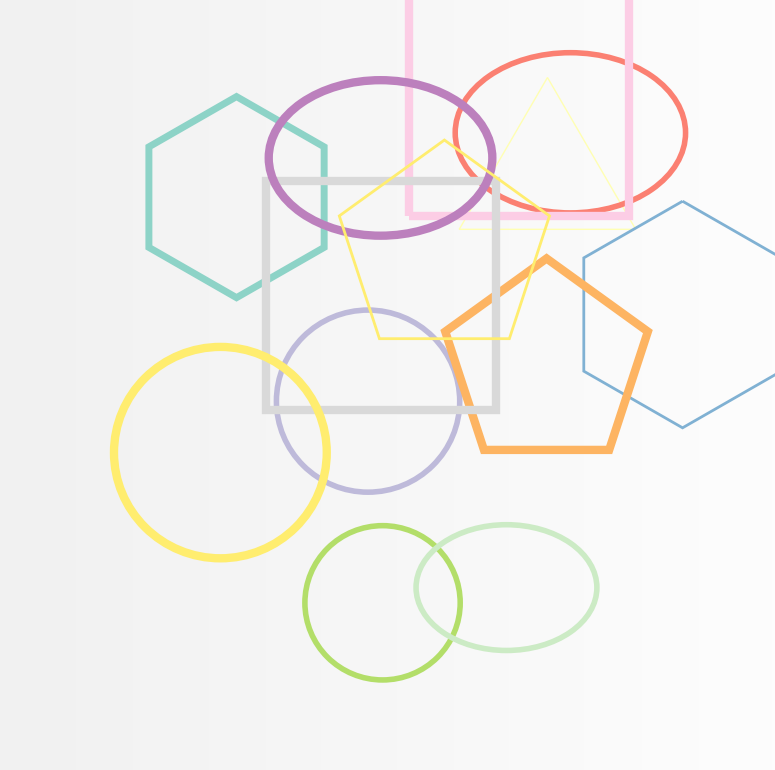[{"shape": "hexagon", "thickness": 2.5, "radius": 0.65, "center": [0.305, 0.744]}, {"shape": "triangle", "thickness": 0.5, "radius": 0.66, "center": [0.706, 0.768]}, {"shape": "circle", "thickness": 2, "radius": 0.59, "center": [0.475, 0.479]}, {"shape": "oval", "thickness": 2, "radius": 0.74, "center": [0.736, 0.828]}, {"shape": "hexagon", "thickness": 1, "radius": 0.74, "center": [0.881, 0.592]}, {"shape": "pentagon", "thickness": 3, "radius": 0.69, "center": [0.705, 0.527]}, {"shape": "circle", "thickness": 2, "radius": 0.5, "center": [0.494, 0.217]}, {"shape": "square", "thickness": 3, "radius": 0.71, "center": [0.67, 0.862]}, {"shape": "square", "thickness": 3, "radius": 0.74, "center": [0.492, 0.616]}, {"shape": "oval", "thickness": 3, "radius": 0.72, "center": [0.491, 0.795]}, {"shape": "oval", "thickness": 2, "radius": 0.58, "center": [0.654, 0.237]}, {"shape": "pentagon", "thickness": 1, "radius": 0.71, "center": [0.573, 0.676]}, {"shape": "circle", "thickness": 3, "radius": 0.69, "center": [0.284, 0.412]}]